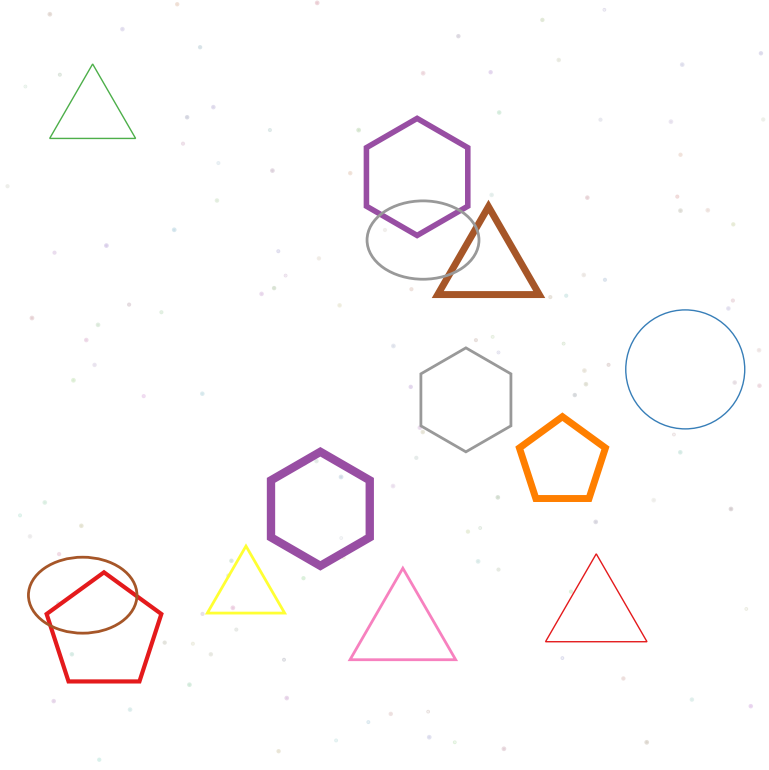[{"shape": "triangle", "thickness": 0.5, "radius": 0.38, "center": [0.774, 0.205]}, {"shape": "pentagon", "thickness": 1.5, "radius": 0.39, "center": [0.135, 0.178]}, {"shape": "circle", "thickness": 0.5, "radius": 0.39, "center": [0.89, 0.52]}, {"shape": "triangle", "thickness": 0.5, "radius": 0.32, "center": [0.12, 0.852]}, {"shape": "hexagon", "thickness": 3, "radius": 0.37, "center": [0.416, 0.339]}, {"shape": "hexagon", "thickness": 2, "radius": 0.38, "center": [0.542, 0.77]}, {"shape": "pentagon", "thickness": 2.5, "radius": 0.29, "center": [0.73, 0.4]}, {"shape": "triangle", "thickness": 1, "radius": 0.29, "center": [0.319, 0.233]}, {"shape": "triangle", "thickness": 2.5, "radius": 0.38, "center": [0.634, 0.655]}, {"shape": "oval", "thickness": 1, "radius": 0.35, "center": [0.107, 0.227]}, {"shape": "triangle", "thickness": 1, "radius": 0.4, "center": [0.523, 0.183]}, {"shape": "oval", "thickness": 1, "radius": 0.36, "center": [0.549, 0.688]}, {"shape": "hexagon", "thickness": 1, "radius": 0.34, "center": [0.605, 0.481]}]